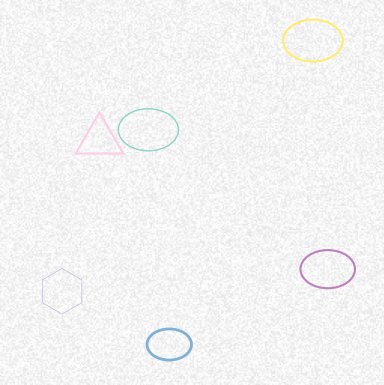[{"shape": "oval", "thickness": 1, "radius": 0.39, "center": [0.385, 0.663]}, {"shape": "hexagon", "thickness": 0.5, "radius": 0.3, "center": [0.161, 0.243]}, {"shape": "oval", "thickness": 2, "radius": 0.29, "center": [0.44, 0.105]}, {"shape": "triangle", "thickness": 1.5, "radius": 0.36, "center": [0.258, 0.637]}, {"shape": "oval", "thickness": 1.5, "radius": 0.35, "center": [0.851, 0.301]}, {"shape": "oval", "thickness": 1.5, "radius": 0.39, "center": [0.813, 0.895]}]